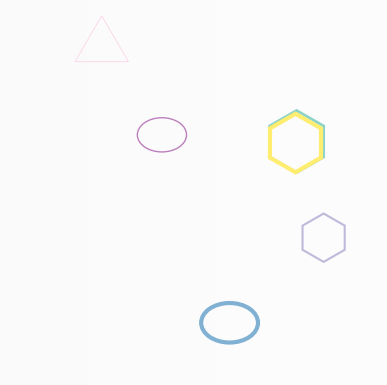[{"shape": "hexagon", "thickness": 2, "radius": 0.4, "center": [0.765, 0.632]}, {"shape": "hexagon", "thickness": 1.5, "radius": 0.31, "center": [0.835, 0.383]}, {"shape": "oval", "thickness": 3, "radius": 0.37, "center": [0.592, 0.162]}, {"shape": "triangle", "thickness": 0.5, "radius": 0.4, "center": [0.262, 0.879]}, {"shape": "oval", "thickness": 1, "radius": 0.32, "center": [0.418, 0.65]}, {"shape": "hexagon", "thickness": 3, "radius": 0.38, "center": [0.762, 0.629]}]